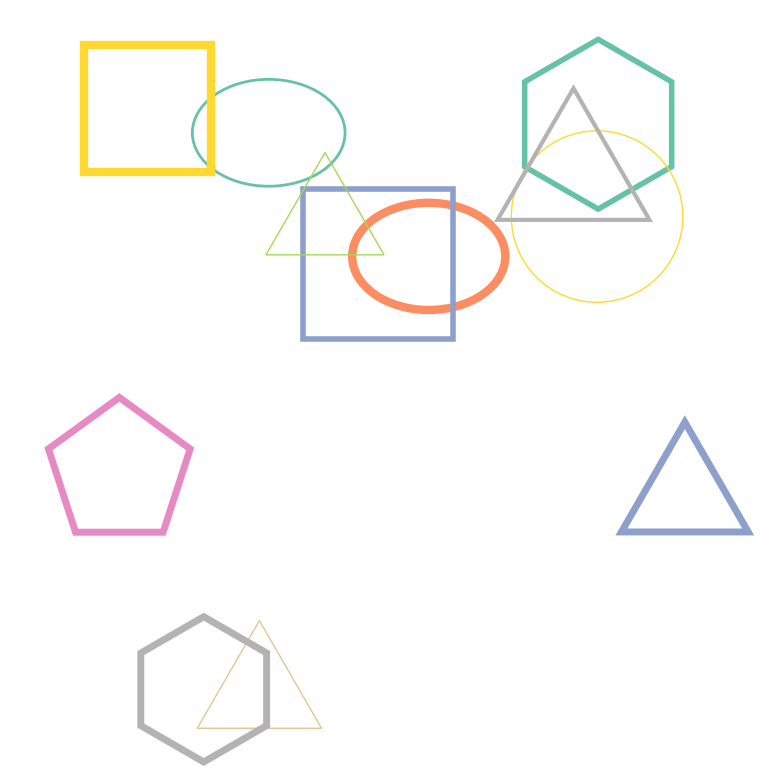[{"shape": "hexagon", "thickness": 2, "radius": 0.55, "center": [0.777, 0.839]}, {"shape": "oval", "thickness": 1, "radius": 0.5, "center": [0.349, 0.828]}, {"shape": "oval", "thickness": 3, "radius": 0.5, "center": [0.557, 0.667]}, {"shape": "triangle", "thickness": 2.5, "radius": 0.48, "center": [0.889, 0.357]}, {"shape": "square", "thickness": 2, "radius": 0.49, "center": [0.49, 0.657]}, {"shape": "pentagon", "thickness": 2.5, "radius": 0.48, "center": [0.155, 0.387]}, {"shape": "triangle", "thickness": 0.5, "radius": 0.44, "center": [0.422, 0.713]}, {"shape": "square", "thickness": 3, "radius": 0.41, "center": [0.192, 0.859]}, {"shape": "circle", "thickness": 0.5, "radius": 0.56, "center": [0.775, 0.719]}, {"shape": "triangle", "thickness": 0.5, "radius": 0.47, "center": [0.337, 0.101]}, {"shape": "triangle", "thickness": 1.5, "radius": 0.57, "center": [0.745, 0.771]}, {"shape": "hexagon", "thickness": 2.5, "radius": 0.47, "center": [0.265, 0.105]}]